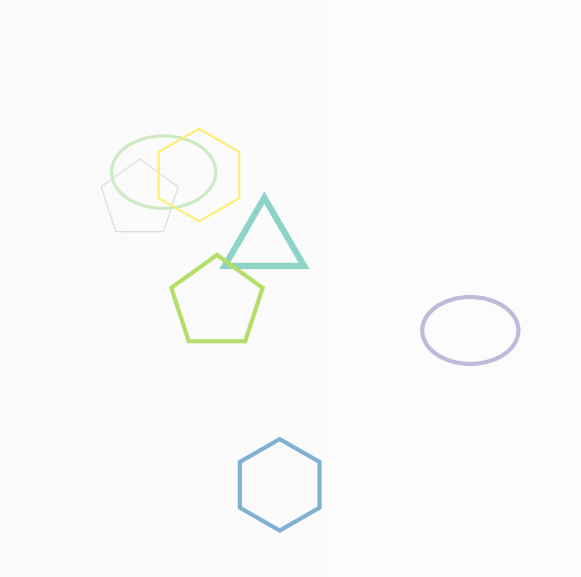[{"shape": "triangle", "thickness": 3, "radius": 0.39, "center": [0.455, 0.578]}, {"shape": "oval", "thickness": 2, "radius": 0.41, "center": [0.809, 0.427]}, {"shape": "hexagon", "thickness": 2, "radius": 0.4, "center": [0.481, 0.16]}, {"shape": "pentagon", "thickness": 2, "radius": 0.41, "center": [0.373, 0.475]}, {"shape": "pentagon", "thickness": 0.5, "radius": 0.35, "center": [0.24, 0.654]}, {"shape": "oval", "thickness": 1.5, "radius": 0.45, "center": [0.281, 0.701]}, {"shape": "hexagon", "thickness": 1, "radius": 0.4, "center": [0.342, 0.696]}]